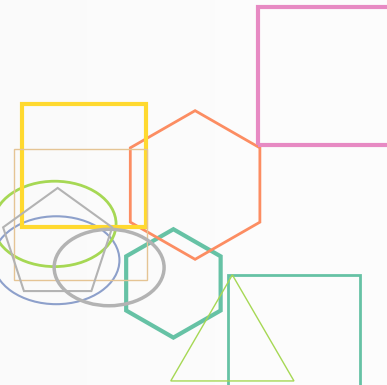[{"shape": "square", "thickness": 2, "radius": 0.86, "center": [0.759, 0.115]}, {"shape": "hexagon", "thickness": 3, "radius": 0.7, "center": [0.447, 0.264]}, {"shape": "hexagon", "thickness": 2, "radius": 0.97, "center": [0.503, 0.52]}, {"shape": "oval", "thickness": 1.5, "radius": 0.82, "center": [0.145, 0.324]}, {"shape": "square", "thickness": 3, "radius": 0.89, "center": [0.845, 0.802]}, {"shape": "oval", "thickness": 2, "radius": 0.79, "center": [0.141, 0.418]}, {"shape": "triangle", "thickness": 1, "radius": 0.92, "center": [0.6, 0.102]}, {"shape": "square", "thickness": 3, "radius": 0.8, "center": [0.216, 0.571]}, {"shape": "square", "thickness": 1, "radius": 0.86, "center": [0.208, 0.443]}, {"shape": "oval", "thickness": 2.5, "radius": 0.71, "center": [0.282, 0.305]}, {"shape": "pentagon", "thickness": 1.5, "radius": 0.74, "center": [0.149, 0.364]}]